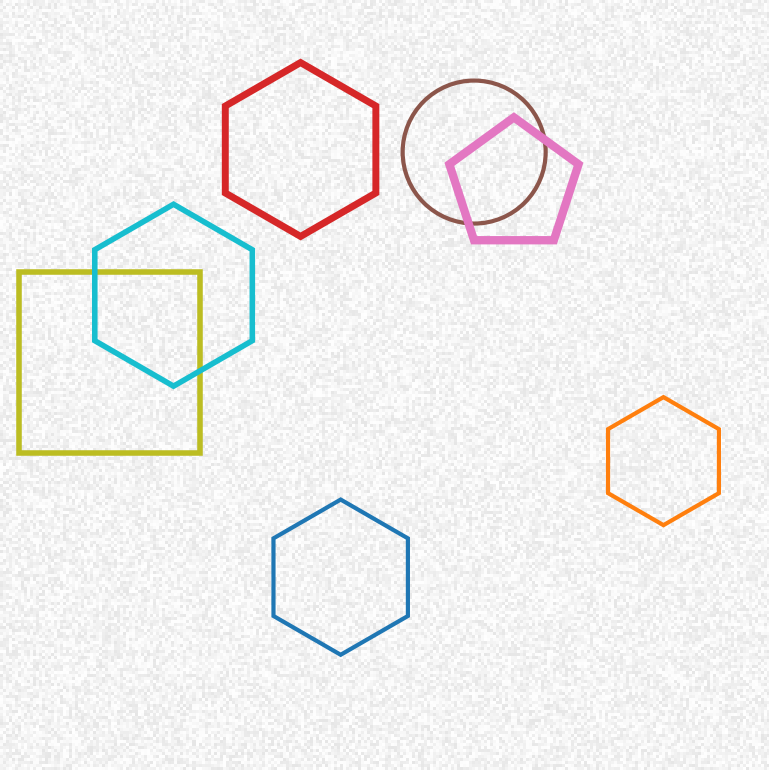[{"shape": "hexagon", "thickness": 1.5, "radius": 0.5, "center": [0.442, 0.25]}, {"shape": "hexagon", "thickness": 1.5, "radius": 0.42, "center": [0.862, 0.401]}, {"shape": "hexagon", "thickness": 2.5, "radius": 0.56, "center": [0.39, 0.806]}, {"shape": "circle", "thickness": 1.5, "radius": 0.46, "center": [0.616, 0.803]}, {"shape": "pentagon", "thickness": 3, "radius": 0.44, "center": [0.667, 0.759]}, {"shape": "square", "thickness": 2, "radius": 0.59, "center": [0.142, 0.529]}, {"shape": "hexagon", "thickness": 2, "radius": 0.59, "center": [0.225, 0.617]}]